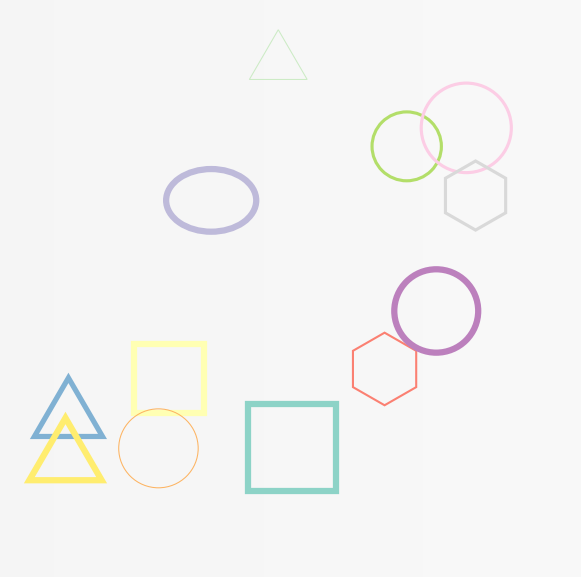[{"shape": "square", "thickness": 3, "radius": 0.38, "center": [0.502, 0.224]}, {"shape": "square", "thickness": 3, "radius": 0.3, "center": [0.291, 0.344]}, {"shape": "oval", "thickness": 3, "radius": 0.39, "center": [0.363, 0.652]}, {"shape": "hexagon", "thickness": 1, "radius": 0.31, "center": [0.662, 0.36]}, {"shape": "triangle", "thickness": 2.5, "radius": 0.34, "center": [0.118, 0.277]}, {"shape": "circle", "thickness": 0.5, "radius": 0.34, "center": [0.273, 0.223]}, {"shape": "circle", "thickness": 1.5, "radius": 0.3, "center": [0.7, 0.746]}, {"shape": "circle", "thickness": 1.5, "radius": 0.39, "center": [0.802, 0.778]}, {"shape": "hexagon", "thickness": 1.5, "radius": 0.3, "center": [0.818, 0.661]}, {"shape": "circle", "thickness": 3, "radius": 0.36, "center": [0.751, 0.461]}, {"shape": "triangle", "thickness": 0.5, "radius": 0.29, "center": [0.479, 0.89]}, {"shape": "triangle", "thickness": 3, "radius": 0.36, "center": [0.113, 0.204]}]